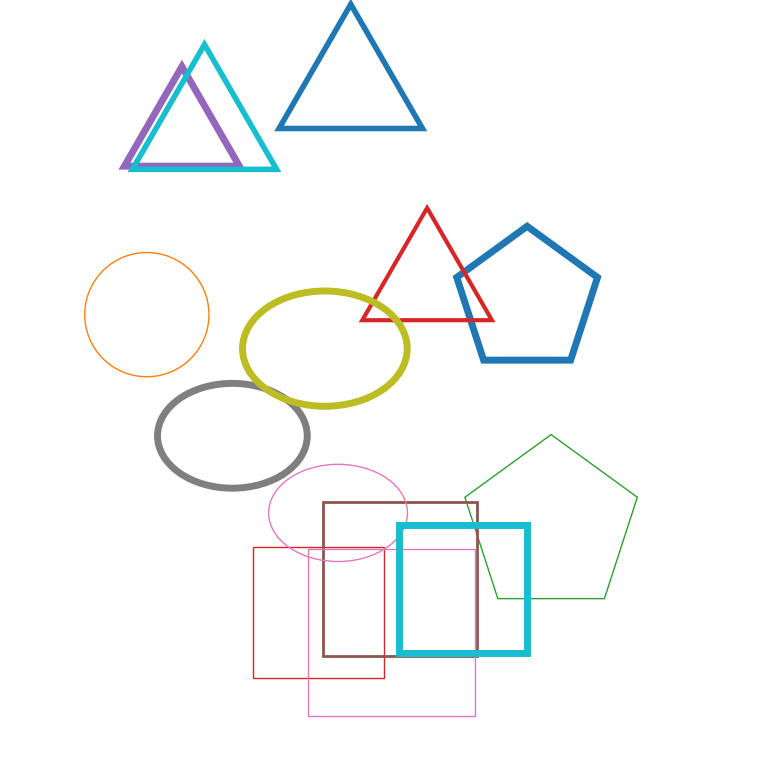[{"shape": "pentagon", "thickness": 2.5, "radius": 0.48, "center": [0.685, 0.61]}, {"shape": "triangle", "thickness": 2, "radius": 0.54, "center": [0.456, 0.887]}, {"shape": "circle", "thickness": 0.5, "radius": 0.4, "center": [0.191, 0.591]}, {"shape": "pentagon", "thickness": 0.5, "radius": 0.59, "center": [0.716, 0.318]}, {"shape": "square", "thickness": 0.5, "radius": 0.43, "center": [0.413, 0.204]}, {"shape": "triangle", "thickness": 1.5, "radius": 0.49, "center": [0.555, 0.633]}, {"shape": "triangle", "thickness": 2.5, "radius": 0.43, "center": [0.236, 0.827]}, {"shape": "square", "thickness": 1, "radius": 0.5, "center": [0.519, 0.248]}, {"shape": "oval", "thickness": 0.5, "radius": 0.45, "center": [0.439, 0.334]}, {"shape": "square", "thickness": 0.5, "radius": 0.54, "center": [0.509, 0.179]}, {"shape": "oval", "thickness": 2.5, "radius": 0.49, "center": [0.302, 0.434]}, {"shape": "oval", "thickness": 2.5, "radius": 0.53, "center": [0.422, 0.547]}, {"shape": "triangle", "thickness": 2, "radius": 0.54, "center": [0.266, 0.834]}, {"shape": "square", "thickness": 2.5, "radius": 0.42, "center": [0.602, 0.235]}]